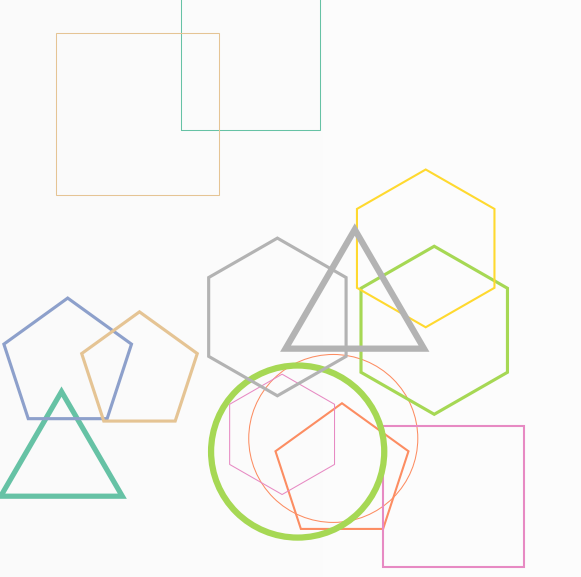[{"shape": "triangle", "thickness": 2.5, "radius": 0.6, "center": [0.106, 0.2]}, {"shape": "square", "thickness": 0.5, "radius": 0.6, "center": [0.432, 0.893]}, {"shape": "pentagon", "thickness": 1, "radius": 0.6, "center": [0.588, 0.181]}, {"shape": "circle", "thickness": 0.5, "radius": 0.73, "center": [0.573, 0.24]}, {"shape": "pentagon", "thickness": 1.5, "radius": 0.58, "center": [0.116, 0.368]}, {"shape": "hexagon", "thickness": 0.5, "radius": 0.52, "center": [0.485, 0.247]}, {"shape": "square", "thickness": 1, "radius": 0.61, "center": [0.78, 0.139]}, {"shape": "hexagon", "thickness": 1.5, "radius": 0.73, "center": [0.747, 0.427]}, {"shape": "circle", "thickness": 3, "radius": 0.74, "center": [0.512, 0.217]}, {"shape": "hexagon", "thickness": 1, "radius": 0.68, "center": [0.732, 0.569]}, {"shape": "square", "thickness": 0.5, "radius": 0.7, "center": [0.236, 0.802]}, {"shape": "pentagon", "thickness": 1.5, "radius": 0.52, "center": [0.24, 0.355]}, {"shape": "triangle", "thickness": 3, "radius": 0.69, "center": [0.61, 0.464]}, {"shape": "hexagon", "thickness": 1.5, "radius": 0.68, "center": [0.477, 0.45]}]